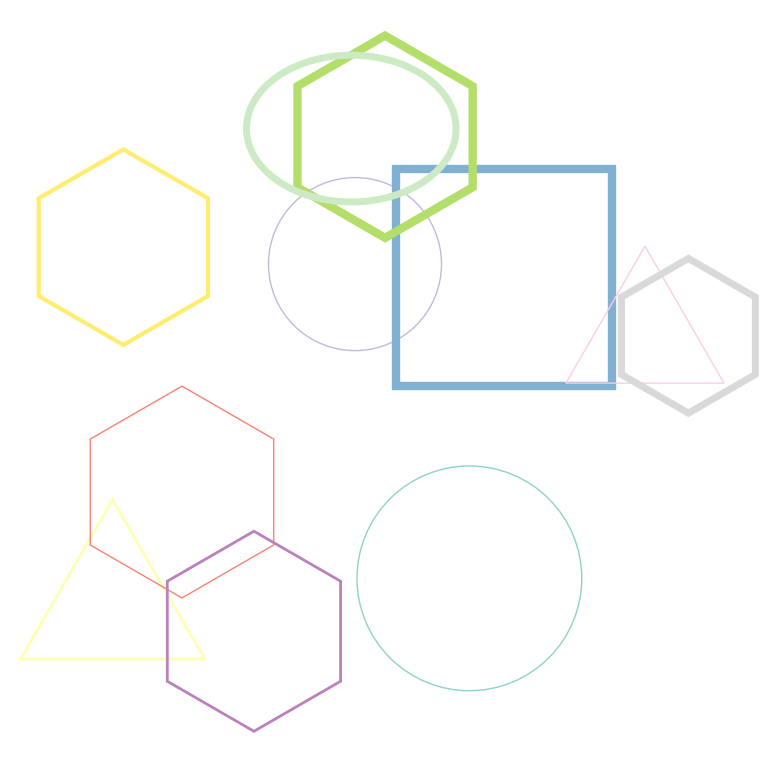[{"shape": "circle", "thickness": 0.5, "radius": 0.73, "center": [0.61, 0.249]}, {"shape": "triangle", "thickness": 1, "radius": 0.69, "center": [0.146, 0.213]}, {"shape": "circle", "thickness": 0.5, "radius": 0.56, "center": [0.461, 0.657]}, {"shape": "hexagon", "thickness": 0.5, "radius": 0.69, "center": [0.236, 0.361]}, {"shape": "square", "thickness": 3, "radius": 0.7, "center": [0.654, 0.64]}, {"shape": "hexagon", "thickness": 3, "radius": 0.66, "center": [0.5, 0.822]}, {"shape": "triangle", "thickness": 0.5, "radius": 0.59, "center": [0.838, 0.562]}, {"shape": "hexagon", "thickness": 2.5, "radius": 0.5, "center": [0.894, 0.564]}, {"shape": "hexagon", "thickness": 1, "radius": 0.65, "center": [0.33, 0.18]}, {"shape": "oval", "thickness": 2.5, "radius": 0.68, "center": [0.456, 0.833]}, {"shape": "hexagon", "thickness": 1.5, "radius": 0.63, "center": [0.16, 0.679]}]